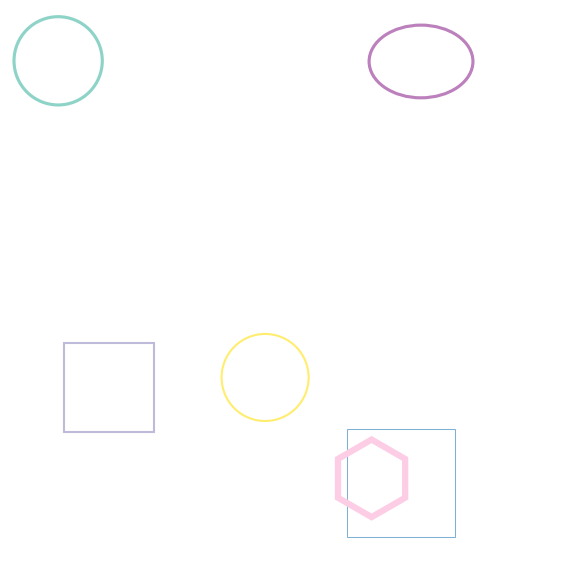[{"shape": "circle", "thickness": 1.5, "radius": 0.38, "center": [0.101, 0.894]}, {"shape": "square", "thickness": 1, "radius": 0.39, "center": [0.189, 0.328]}, {"shape": "square", "thickness": 0.5, "radius": 0.47, "center": [0.695, 0.163]}, {"shape": "hexagon", "thickness": 3, "radius": 0.34, "center": [0.643, 0.171]}, {"shape": "oval", "thickness": 1.5, "radius": 0.45, "center": [0.729, 0.893]}, {"shape": "circle", "thickness": 1, "radius": 0.38, "center": [0.459, 0.345]}]